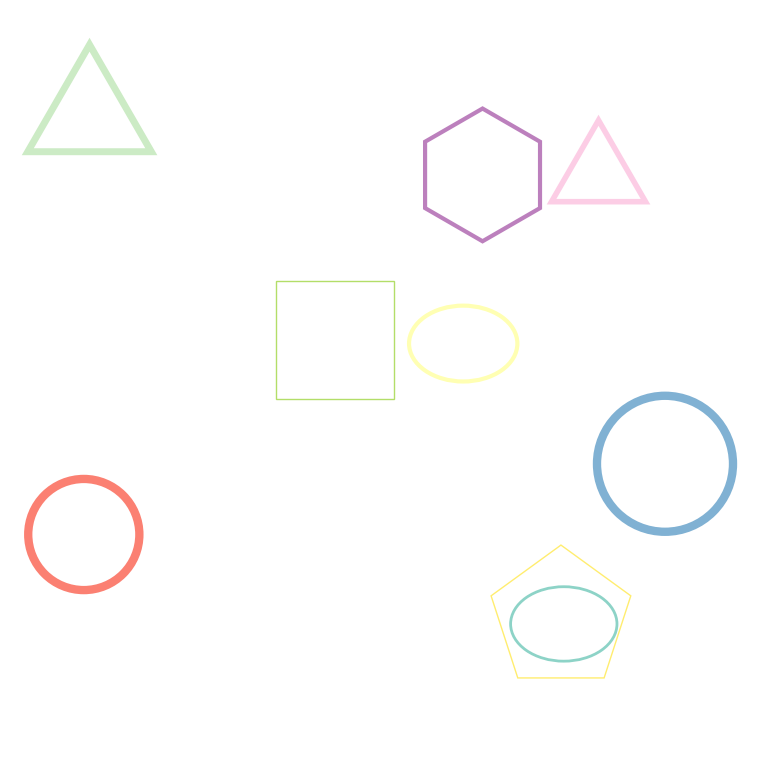[{"shape": "oval", "thickness": 1, "radius": 0.35, "center": [0.732, 0.19]}, {"shape": "oval", "thickness": 1.5, "radius": 0.35, "center": [0.602, 0.554]}, {"shape": "circle", "thickness": 3, "radius": 0.36, "center": [0.109, 0.306]}, {"shape": "circle", "thickness": 3, "radius": 0.44, "center": [0.864, 0.398]}, {"shape": "square", "thickness": 0.5, "radius": 0.38, "center": [0.435, 0.559]}, {"shape": "triangle", "thickness": 2, "radius": 0.35, "center": [0.777, 0.773]}, {"shape": "hexagon", "thickness": 1.5, "radius": 0.43, "center": [0.627, 0.773]}, {"shape": "triangle", "thickness": 2.5, "radius": 0.46, "center": [0.116, 0.849]}, {"shape": "pentagon", "thickness": 0.5, "radius": 0.48, "center": [0.729, 0.197]}]